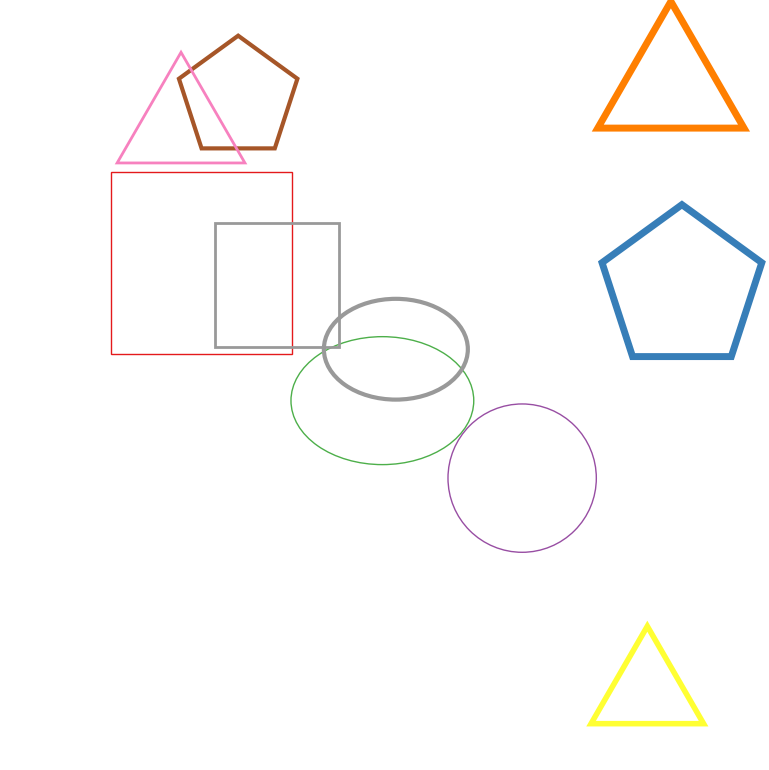[{"shape": "square", "thickness": 0.5, "radius": 0.59, "center": [0.262, 0.658]}, {"shape": "pentagon", "thickness": 2.5, "radius": 0.55, "center": [0.886, 0.625]}, {"shape": "oval", "thickness": 0.5, "radius": 0.59, "center": [0.497, 0.48]}, {"shape": "circle", "thickness": 0.5, "radius": 0.48, "center": [0.678, 0.379]}, {"shape": "triangle", "thickness": 2.5, "radius": 0.55, "center": [0.871, 0.888]}, {"shape": "triangle", "thickness": 2, "radius": 0.42, "center": [0.841, 0.102]}, {"shape": "pentagon", "thickness": 1.5, "radius": 0.4, "center": [0.309, 0.873]}, {"shape": "triangle", "thickness": 1, "radius": 0.48, "center": [0.235, 0.836]}, {"shape": "square", "thickness": 1, "radius": 0.4, "center": [0.36, 0.63]}, {"shape": "oval", "thickness": 1.5, "radius": 0.47, "center": [0.514, 0.546]}]